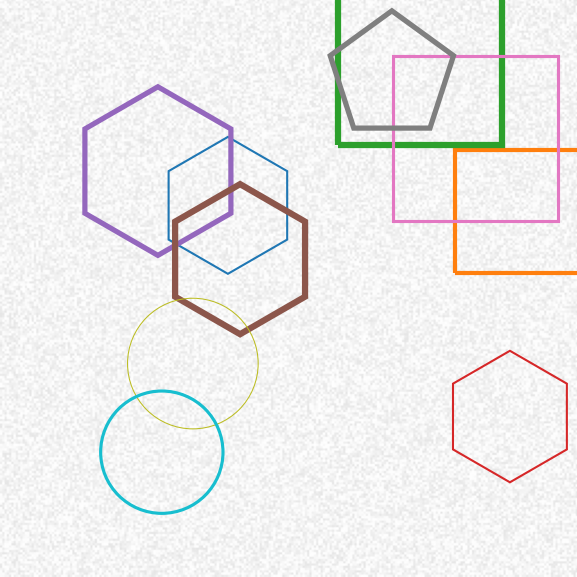[{"shape": "hexagon", "thickness": 1, "radius": 0.59, "center": [0.395, 0.644]}, {"shape": "square", "thickness": 2, "radius": 0.54, "center": [0.895, 0.633]}, {"shape": "square", "thickness": 3, "radius": 0.71, "center": [0.728, 0.89]}, {"shape": "hexagon", "thickness": 1, "radius": 0.57, "center": [0.883, 0.278]}, {"shape": "hexagon", "thickness": 2.5, "radius": 0.73, "center": [0.273, 0.703]}, {"shape": "hexagon", "thickness": 3, "radius": 0.65, "center": [0.416, 0.55]}, {"shape": "square", "thickness": 1.5, "radius": 0.72, "center": [0.823, 0.76]}, {"shape": "pentagon", "thickness": 2.5, "radius": 0.56, "center": [0.679, 0.868]}, {"shape": "circle", "thickness": 0.5, "radius": 0.57, "center": [0.334, 0.37]}, {"shape": "circle", "thickness": 1.5, "radius": 0.53, "center": [0.28, 0.216]}]